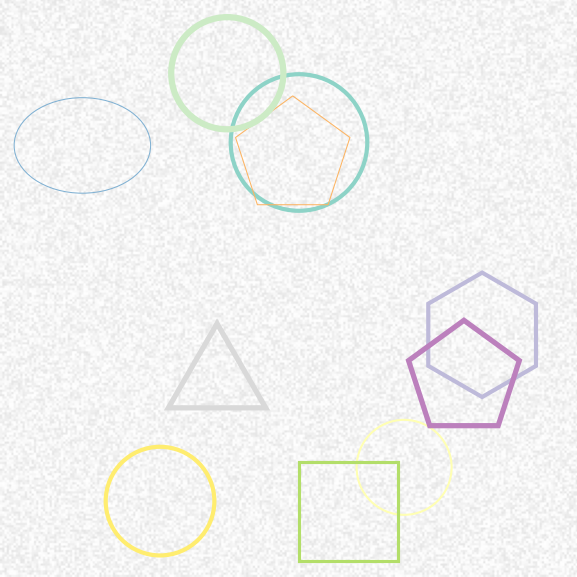[{"shape": "circle", "thickness": 2, "radius": 0.59, "center": [0.518, 0.752]}, {"shape": "circle", "thickness": 1, "radius": 0.41, "center": [0.7, 0.19]}, {"shape": "hexagon", "thickness": 2, "radius": 0.54, "center": [0.835, 0.419]}, {"shape": "oval", "thickness": 0.5, "radius": 0.59, "center": [0.143, 0.747]}, {"shape": "pentagon", "thickness": 0.5, "radius": 0.52, "center": [0.507, 0.729]}, {"shape": "square", "thickness": 1.5, "radius": 0.43, "center": [0.603, 0.114]}, {"shape": "triangle", "thickness": 2.5, "radius": 0.49, "center": [0.376, 0.342]}, {"shape": "pentagon", "thickness": 2.5, "radius": 0.5, "center": [0.803, 0.344]}, {"shape": "circle", "thickness": 3, "radius": 0.49, "center": [0.394, 0.872]}, {"shape": "circle", "thickness": 2, "radius": 0.47, "center": [0.277, 0.131]}]